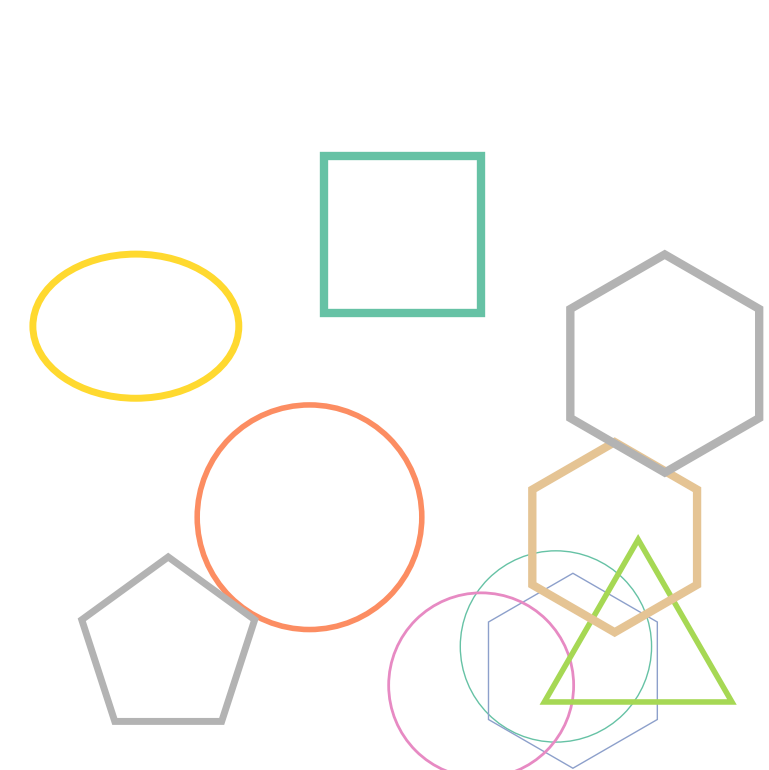[{"shape": "square", "thickness": 3, "radius": 0.51, "center": [0.522, 0.696]}, {"shape": "circle", "thickness": 0.5, "radius": 0.62, "center": [0.722, 0.16]}, {"shape": "circle", "thickness": 2, "radius": 0.73, "center": [0.402, 0.328]}, {"shape": "hexagon", "thickness": 0.5, "radius": 0.63, "center": [0.744, 0.129]}, {"shape": "circle", "thickness": 1, "radius": 0.6, "center": [0.625, 0.11]}, {"shape": "triangle", "thickness": 2, "radius": 0.7, "center": [0.829, 0.159]}, {"shape": "oval", "thickness": 2.5, "radius": 0.67, "center": [0.176, 0.576]}, {"shape": "hexagon", "thickness": 3, "radius": 0.62, "center": [0.798, 0.302]}, {"shape": "hexagon", "thickness": 3, "radius": 0.71, "center": [0.863, 0.528]}, {"shape": "pentagon", "thickness": 2.5, "radius": 0.59, "center": [0.218, 0.159]}]